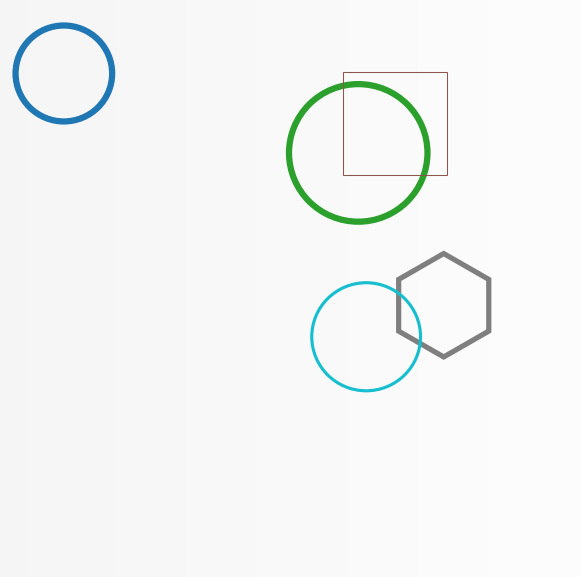[{"shape": "circle", "thickness": 3, "radius": 0.42, "center": [0.11, 0.872]}, {"shape": "circle", "thickness": 3, "radius": 0.6, "center": [0.616, 0.734]}, {"shape": "square", "thickness": 0.5, "radius": 0.45, "center": [0.679, 0.784]}, {"shape": "hexagon", "thickness": 2.5, "radius": 0.45, "center": [0.763, 0.471]}, {"shape": "circle", "thickness": 1.5, "radius": 0.47, "center": [0.63, 0.416]}]